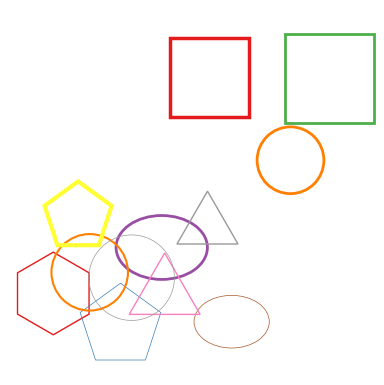[{"shape": "hexagon", "thickness": 1, "radius": 0.54, "center": [0.138, 0.238]}, {"shape": "square", "thickness": 2.5, "radius": 0.51, "center": [0.545, 0.798]}, {"shape": "pentagon", "thickness": 0.5, "radius": 0.55, "center": [0.313, 0.154]}, {"shape": "square", "thickness": 2, "radius": 0.58, "center": [0.856, 0.797]}, {"shape": "oval", "thickness": 2, "radius": 0.59, "center": [0.42, 0.357]}, {"shape": "circle", "thickness": 1.5, "radius": 0.5, "center": [0.233, 0.293]}, {"shape": "circle", "thickness": 2, "radius": 0.43, "center": [0.755, 0.584]}, {"shape": "pentagon", "thickness": 3, "radius": 0.46, "center": [0.203, 0.437]}, {"shape": "oval", "thickness": 0.5, "radius": 0.49, "center": [0.602, 0.164]}, {"shape": "triangle", "thickness": 1, "radius": 0.53, "center": [0.428, 0.237]}, {"shape": "circle", "thickness": 0.5, "radius": 0.56, "center": [0.342, 0.279]}, {"shape": "triangle", "thickness": 1, "radius": 0.46, "center": [0.539, 0.412]}]